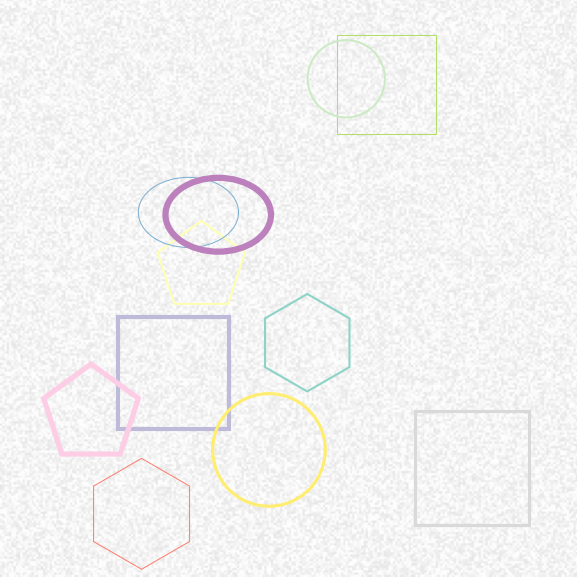[{"shape": "hexagon", "thickness": 1, "radius": 0.42, "center": [0.532, 0.406]}, {"shape": "pentagon", "thickness": 1, "radius": 0.4, "center": [0.349, 0.537]}, {"shape": "square", "thickness": 2, "radius": 0.48, "center": [0.3, 0.353]}, {"shape": "hexagon", "thickness": 0.5, "radius": 0.48, "center": [0.245, 0.109]}, {"shape": "oval", "thickness": 0.5, "radius": 0.43, "center": [0.326, 0.631]}, {"shape": "square", "thickness": 0.5, "radius": 0.43, "center": [0.67, 0.852]}, {"shape": "pentagon", "thickness": 2.5, "radius": 0.43, "center": [0.158, 0.283]}, {"shape": "square", "thickness": 1.5, "radius": 0.5, "center": [0.817, 0.189]}, {"shape": "oval", "thickness": 3, "radius": 0.46, "center": [0.378, 0.627]}, {"shape": "circle", "thickness": 1, "radius": 0.33, "center": [0.6, 0.863]}, {"shape": "circle", "thickness": 1.5, "radius": 0.49, "center": [0.466, 0.22]}]